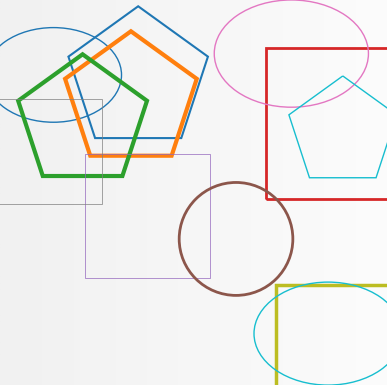[{"shape": "pentagon", "thickness": 1.5, "radius": 0.95, "center": [0.357, 0.794]}, {"shape": "oval", "thickness": 1, "radius": 0.88, "center": [0.138, 0.805]}, {"shape": "pentagon", "thickness": 3, "radius": 0.89, "center": [0.338, 0.74]}, {"shape": "pentagon", "thickness": 3, "radius": 0.87, "center": [0.213, 0.684]}, {"shape": "square", "thickness": 2, "radius": 0.98, "center": [0.883, 0.68]}, {"shape": "square", "thickness": 0.5, "radius": 0.81, "center": [0.38, 0.44]}, {"shape": "circle", "thickness": 2, "radius": 0.73, "center": [0.609, 0.379]}, {"shape": "oval", "thickness": 1, "radius": 0.99, "center": [0.752, 0.861]}, {"shape": "square", "thickness": 0.5, "radius": 0.68, "center": [0.126, 0.607]}, {"shape": "square", "thickness": 2.5, "radius": 0.79, "center": [0.871, 0.102]}, {"shape": "oval", "thickness": 1, "radius": 0.96, "center": [0.847, 0.134]}, {"shape": "pentagon", "thickness": 1, "radius": 0.73, "center": [0.885, 0.657]}]